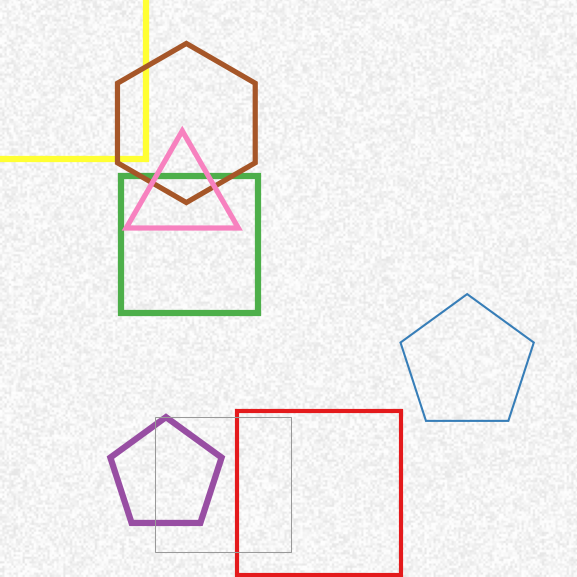[{"shape": "square", "thickness": 2, "radius": 0.71, "center": [0.552, 0.146]}, {"shape": "pentagon", "thickness": 1, "radius": 0.61, "center": [0.809, 0.369]}, {"shape": "square", "thickness": 3, "radius": 0.59, "center": [0.329, 0.576]}, {"shape": "pentagon", "thickness": 3, "radius": 0.51, "center": [0.287, 0.176]}, {"shape": "square", "thickness": 3, "radius": 0.71, "center": [0.11, 0.867]}, {"shape": "hexagon", "thickness": 2.5, "radius": 0.69, "center": [0.323, 0.786]}, {"shape": "triangle", "thickness": 2.5, "radius": 0.56, "center": [0.316, 0.66]}, {"shape": "square", "thickness": 0.5, "radius": 0.59, "center": [0.386, 0.16]}]